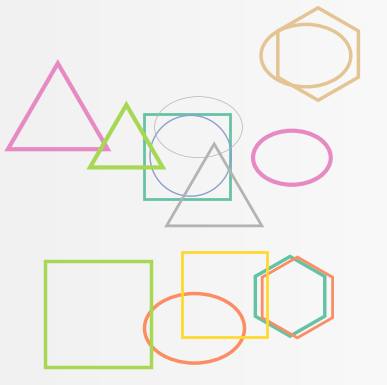[{"shape": "square", "thickness": 2, "radius": 0.55, "center": [0.482, 0.594]}, {"shape": "hexagon", "thickness": 2.5, "radius": 0.52, "center": [0.749, 0.23]}, {"shape": "oval", "thickness": 2.5, "radius": 0.65, "center": [0.502, 0.147]}, {"shape": "hexagon", "thickness": 2, "radius": 0.52, "center": [0.767, 0.227]}, {"shape": "circle", "thickness": 1, "radius": 0.52, "center": [0.492, 0.595]}, {"shape": "oval", "thickness": 3, "radius": 0.5, "center": [0.753, 0.59]}, {"shape": "triangle", "thickness": 3, "radius": 0.74, "center": [0.149, 0.687]}, {"shape": "square", "thickness": 2.5, "radius": 0.68, "center": [0.254, 0.185]}, {"shape": "triangle", "thickness": 3, "radius": 0.54, "center": [0.326, 0.619]}, {"shape": "square", "thickness": 2, "radius": 0.55, "center": [0.58, 0.234]}, {"shape": "oval", "thickness": 2.5, "radius": 0.58, "center": [0.789, 0.856]}, {"shape": "hexagon", "thickness": 2.5, "radius": 0.6, "center": [0.821, 0.86]}, {"shape": "oval", "thickness": 0.5, "radius": 0.57, "center": [0.512, 0.67]}, {"shape": "triangle", "thickness": 2, "radius": 0.71, "center": [0.553, 0.484]}]